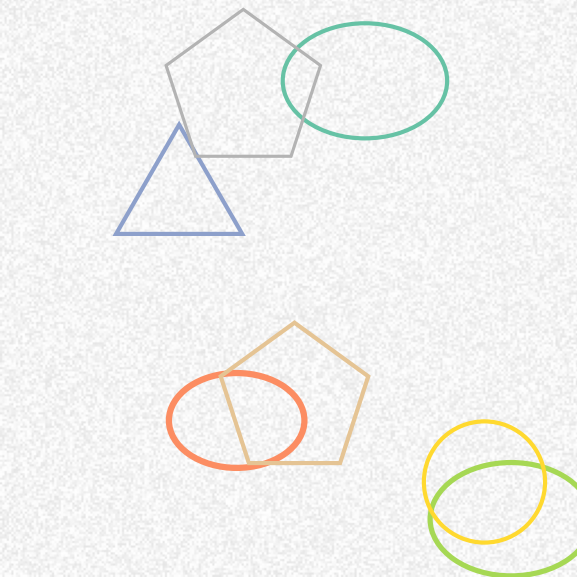[{"shape": "oval", "thickness": 2, "radius": 0.71, "center": [0.632, 0.859]}, {"shape": "oval", "thickness": 3, "radius": 0.59, "center": [0.41, 0.271]}, {"shape": "triangle", "thickness": 2, "radius": 0.63, "center": [0.31, 0.657]}, {"shape": "oval", "thickness": 2.5, "radius": 0.7, "center": [0.885, 0.1]}, {"shape": "circle", "thickness": 2, "radius": 0.52, "center": [0.839, 0.165]}, {"shape": "pentagon", "thickness": 2, "radius": 0.67, "center": [0.51, 0.306]}, {"shape": "pentagon", "thickness": 1.5, "radius": 0.7, "center": [0.421, 0.842]}]